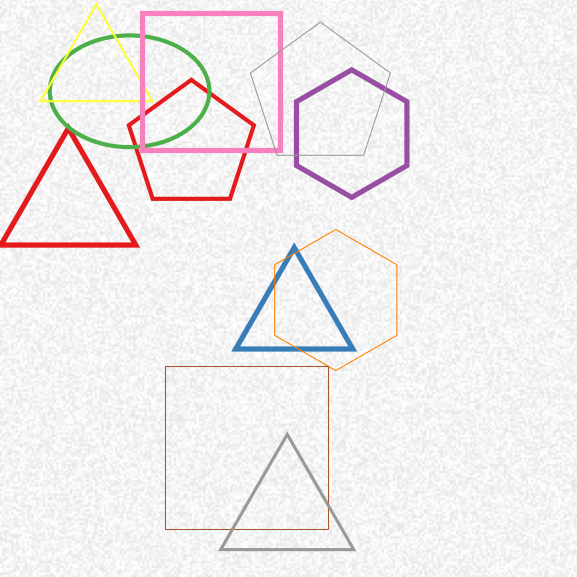[{"shape": "pentagon", "thickness": 2, "radius": 0.57, "center": [0.331, 0.747]}, {"shape": "triangle", "thickness": 2.5, "radius": 0.67, "center": [0.118, 0.642]}, {"shape": "triangle", "thickness": 2.5, "radius": 0.59, "center": [0.509, 0.453]}, {"shape": "oval", "thickness": 2, "radius": 0.69, "center": [0.224, 0.841]}, {"shape": "hexagon", "thickness": 2.5, "radius": 0.55, "center": [0.609, 0.768]}, {"shape": "hexagon", "thickness": 0.5, "radius": 0.61, "center": [0.581, 0.48]}, {"shape": "triangle", "thickness": 1, "radius": 0.56, "center": [0.167, 0.88]}, {"shape": "square", "thickness": 0.5, "radius": 0.71, "center": [0.427, 0.224]}, {"shape": "square", "thickness": 2.5, "radius": 0.59, "center": [0.365, 0.858]}, {"shape": "triangle", "thickness": 1.5, "radius": 0.67, "center": [0.497, 0.114]}, {"shape": "pentagon", "thickness": 0.5, "radius": 0.64, "center": [0.555, 0.833]}]